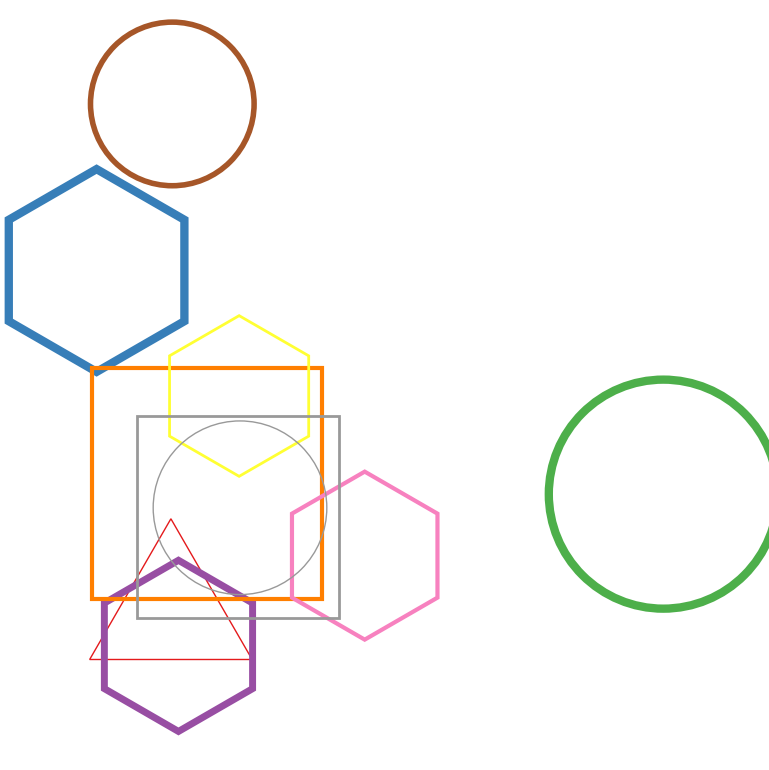[{"shape": "triangle", "thickness": 0.5, "radius": 0.61, "center": [0.222, 0.204]}, {"shape": "hexagon", "thickness": 3, "radius": 0.66, "center": [0.125, 0.649]}, {"shape": "circle", "thickness": 3, "radius": 0.74, "center": [0.861, 0.358]}, {"shape": "hexagon", "thickness": 2.5, "radius": 0.56, "center": [0.232, 0.161]}, {"shape": "square", "thickness": 1.5, "radius": 0.75, "center": [0.269, 0.372]}, {"shape": "hexagon", "thickness": 1, "radius": 0.52, "center": [0.311, 0.486]}, {"shape": "circle", "thickness": 2, "radius": 0.53, "center": [0.224, 0.865]}, {"shape": "hexagon", "thickness": 1.5, "radius": 0.55, "center": [0.474, 0.278]}, {"shape": "square", "thickness": 1, "radius": 0.66, "center": [0.309, 0.328]}, {"shape": "circle", "thickness": 0.5, "radius": 0.56, "center": [0.312, 0.341]}]